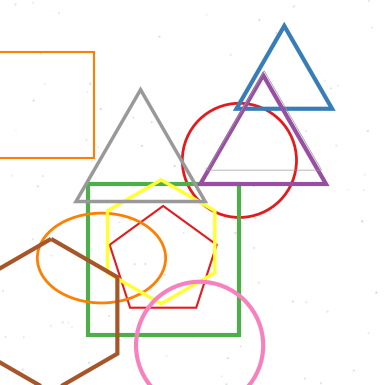[{"shape": "circle", "thickness": 2, "radius": 0.74, "center": [0.622, 0.583]}, {"shape": "pentagon", "thickness": 1.5, "radius": 0.73, "center": [0.424, 0.319]}, {"shape": "triangle", "thickness": 3, "radius": 0.72, "center": [0.738, 0.789]}, {"shape": "square", "thickness": 3, "radius": 0.98, "center": [0.425, 0.326]}, {"shape": "triangle", "thickness": 3, "radius": 0.94, "center": [0.684, 0.616]}, {"shape": "square", "thickness": 1.5, "radius": 0.69, "center": [0.107, 0.727]}, {"shape": "oval", "thickness": 2, "radius": 0.83, "center": [0.264, 0.33]}, {"shape": "hexagon", "thickness": 2.5, "radius": 0.8, "center": [0.419, 0.372]}, {"shape": "hexagon", "thickness": 3, "radius": 0.99, "center": [0.133, 0.181]}, {"shape": "circle", "thickness": 3, "radius": 0.83, "center": [0.518, 0.103]}, {"shape": "triangle", "thickness": 0.5, "radius": 0.86, "center": [0.687, 0.644]}, {"shape": "triangle", "thickness": 2.5, "radius": 0.97, "center": [0.365, 0.573]}]